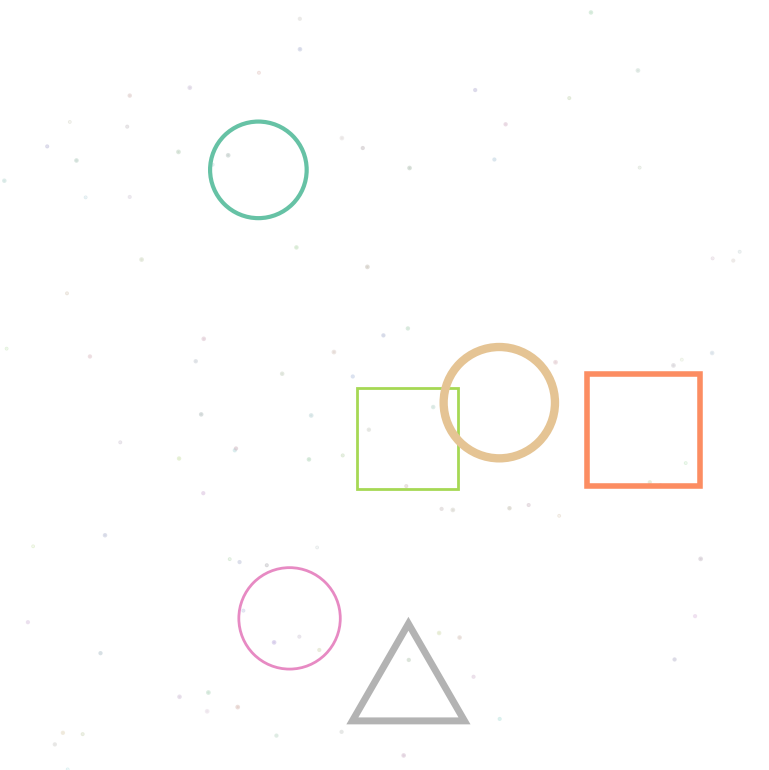[{"shape": "circle", "thickness": 1.5, "radius": 0.31, "center": [0.336, 0.779]}, {"shape": "square", "thickness": 2, "radius": 0.37, "center": [0.835, 0.442]}, {"shape": "circle", "thickness": 1, "radius": 0.33, "center": [0.376, 0.197]}, {"shape": "square", "thickness": 1, "radius": 0.33, "center": [0.53, 0.43]}, {"shape": "circle", "thickness": 3, "radius": 0.36, "center": [0.648, 0.477]}, {"shape": "triangle", "thickness": 2.5, "radius": 0.42, "center": [0.53, 0.106]}]